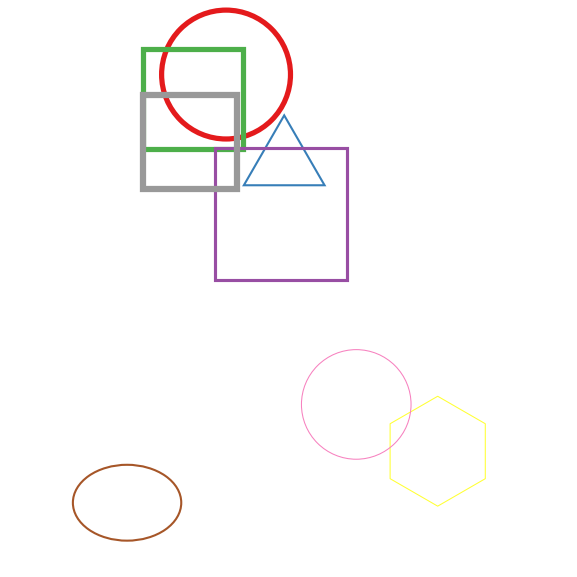[{"shape": "circle", "thickness": 2.5, "radius": 0.56, "center": [0.391, 0.87]}, {"shape": "triangle", "thickness": 1, "radius": 0.4, "center": [0.492, 0.719]}, {"shape": "square", "thickness": 2.5, "radius": 0.43, "center": [0.334, 0.828]}, {"shape": "square", "thickness": 1.5, "radius": 0.57, "center": [0.486, 0.628]}, {"shape": "hexagon", "thickness": 0.5, "radius": 0.48, "center": [0.758, 0.218]}, {"shape": "oval", "thickness": 1, "radius": 0.47, "center": [0.22, 0.129]}, {"shape": "circle", "thickness": 0.5, "radius": 0.47, "center": [0.617, 0.299]}, {"shape": "square", "thickness": 3, "radius": 0.41, "center": [0.329, 0.754]}]